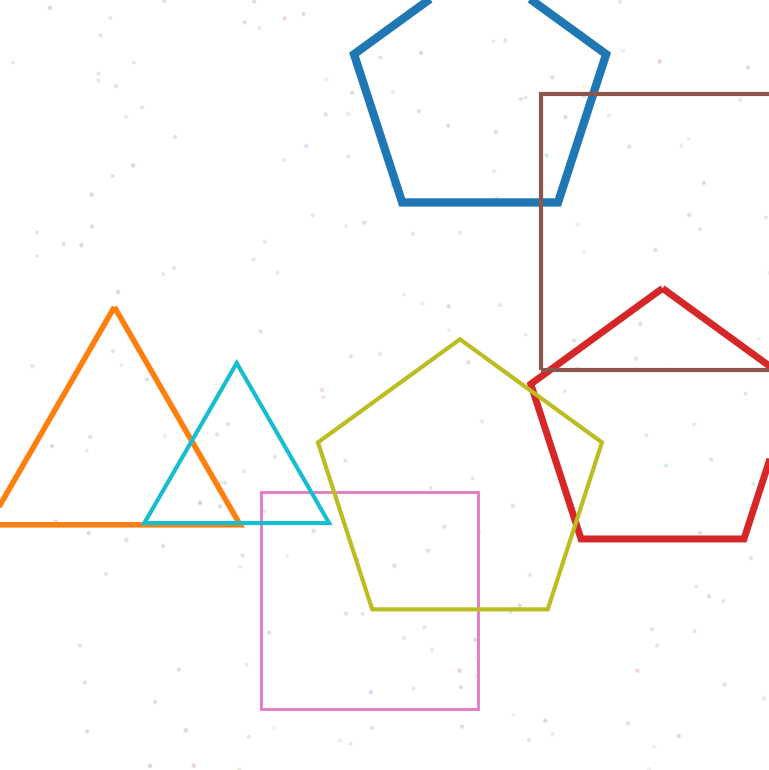[{"shape": "pentagon", "thickness": 3, "radius": 0.86, "center": [0.623, 0.876]}, {"shape": "triangle", "thickness": 2, "radius": 0.94, "center": [0.149, 0.413]}, {"shape": "pentagon", "thickness": 2.5, "radius": 0.9, "center": [0.86, 0.446]}, {"shape": "square", "thickness": 1.5, "radius": 0.9, "center": [0.882, 0.698]}, {"shape": "square", "thickness": 1, "radius": 0.7, "center": [0.48, 0.221]}, {"shape": "pentagon", "thickness": 1.5, "radius": 0.97, "center": [0.597, 0.365]}, {"shape": "triangle", "thickness": 1.5, "radius": 0.69, "center": [0.307, 0.39]}]